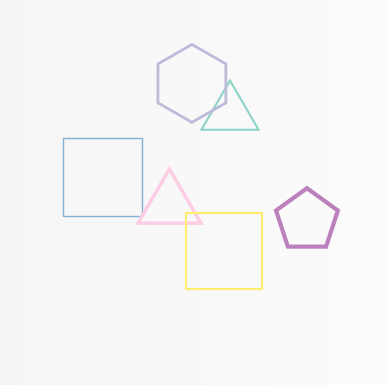[{"shape": "triangle", "thickness": 1.5, "radius": 0.43, "center": [0.594, 0.706]}, {"shape": "hexagon", "thickness": 2, "radius": 0.51, "center": [0.495, 0.783]}, {"shape": "square", "thickness": 1, "radius": 0.51, "center": [0.264, 0.54]}, {"shape": "triangle", "thickness": 2.5, "radius": 0.47, "center": [0.437, 0.467]}, {"shape": "pentagon", "thickness": 3, "radius": 0.42, "center": [0.792, 0.427]}, {"shape": "square", "thickness": 1.5, "radius": 0.49, "center": [0.579, 0.348]}]